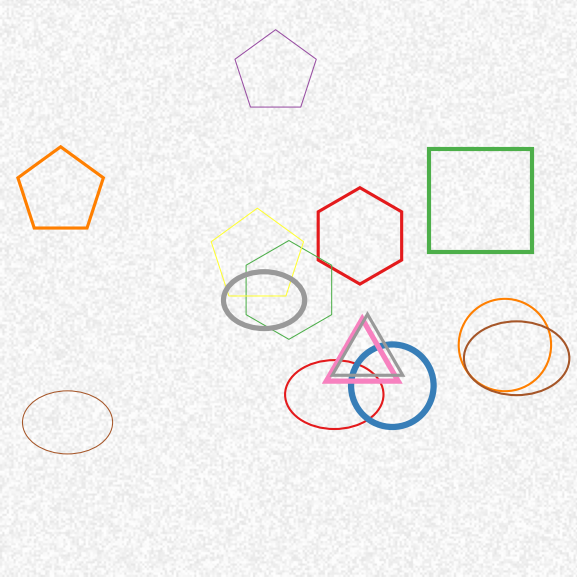[{"shape": "hexagon", "thickness": 1.5, "radius": 0.42, "center": [0.623, 0.591]}, {"shape": "oval", "thickness": 1, "radius": 0.43, "center": [0.579, 0.316]}, {"shape": "circle", "thickness": 3, "radius": 0.36, "center": [0.679, 0.331]}, {"shape": "square", "thickness": 2, "radius": 0.45, "center": [0.832, 0.652]}, {"shape": "hexagon", "thickness": 0.5, "radius": 0.43, "center": [0.5, 0.497]}, {"shape": "pentagon", "thickness": 0.5, "radius": 0.37, "center": [0.477, 0.874]}, {"shape": "pentagon", "thickness": 1.5, "radius": 0.39, "center": [0.105, 0.667]}, {"shape": "circle", "thickness": 1, "radius": 0.4, "center": [0.874, 0.402]}, {"shape": "pentagon", "thickness": 0.5, "radius": 0.42, "center": [0.446, 0.555]}, {"shape": "oval", "thickness": 0.5, "radius": 0.39, "center": [0.117, 0.268]}, {"shape": "oval", "thickness": 1, "radius": 0.46, "center": [0.895, 0.379]}, {"shape": "triangle", "thickness": 2.5, "radius": 0.36, "center": [0.627, 0.375]}, {"shape": "triangle", "thickness": 1.5, "radius": 0.35, "center": [0.636, 0.385]}, {"shape": "oval", "thickness": 2.5, "radius": 0.35, "center": [0.457, 0.479]}]